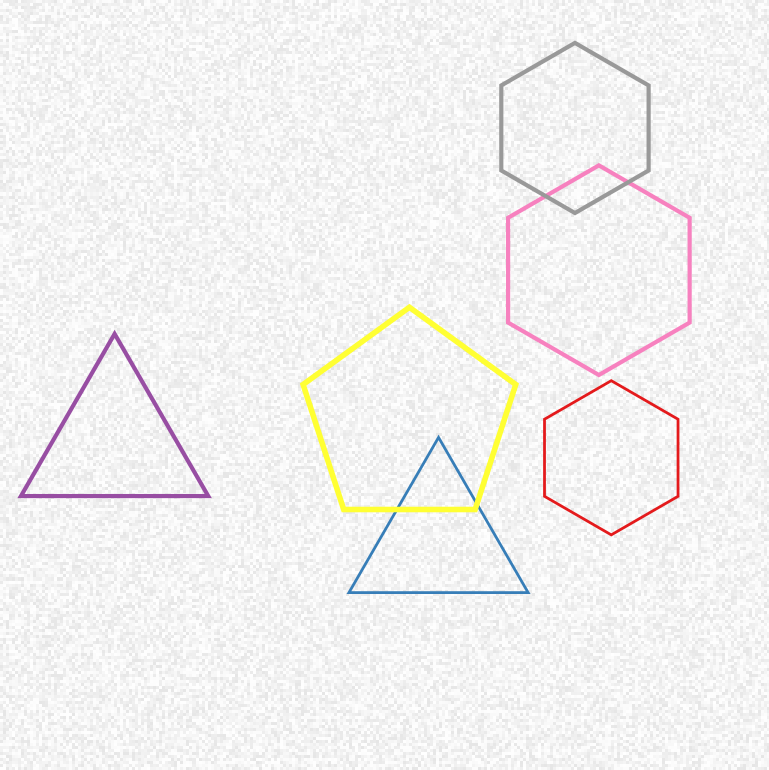[{"shape": "hexagon", "thickness": 1, "radius": 0.5, "center": [0.794, 0.405]}, {"shape": "triangle", "thickness": 1, "radius": 0.67, "center": [0.57, 0.298]}, {"shape": "triangle", "thickness": 1.5, "radius": 0.7, "center": [0.149, 0.426]}, {"shape": "pentagon", "thickness": 2, "radius": 0.73, "center": [0.532, 0.456]}, {"shape": "hexagon", "thickness": 1.5, "radius": 0.68, "center": [0.778, 0.649]}, {"shape": "hexagon", "thickness": 1.5, "radius": 0.55, "center": [0.747, 0.834]}]